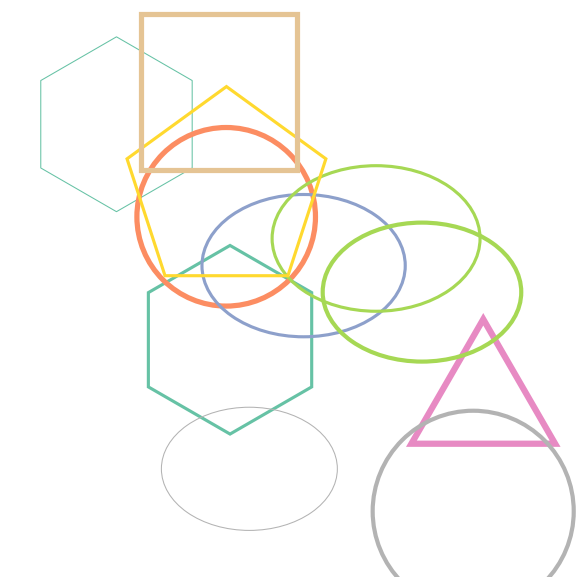[{"shape": "hexagon", "thickness": 1.5, "radius": 0.82, "center": [0.398, 0.411]}, {"shape": "hexagon", "thickness": 0.5, "radius": 0.76, "center": [0.202, 0.784]}, {"shape": "circle", "thickness": 2.5, "radius": 0.77, "center": [0.392, 0.624]}, {"shape": "oval", "thickness": 1.5, "radius": 0.88, "center": [0.526, 0.539]}, {"shape": "triangle", "thickness": 3, "radius": 0.72, "center": [0.837, 0.303]}, {"shape": "oval", "thickness": 2, "radius": 0.86, "center": [0.731, 0.493]}, {"shape": "oval", "thickness": 1.5, "radius": 0.9, "center": [0.651, 0.586]}, {"shape": "pentagon", "thickness": 1.5, "radius": 0.91, "center": [0.392, 0.668]}, {"shape": "square", "thickness": 2.5, "radius": 0.68, "center": [0.379, 0.84]}, {"shape": "circle", "thickness": 2, "radius": 0.87, "center": [0.819, 0.114]}, {"shape": "oval", "thickness": 0.5, "radius": 0.76, "center": [0.432, 0.187]}]